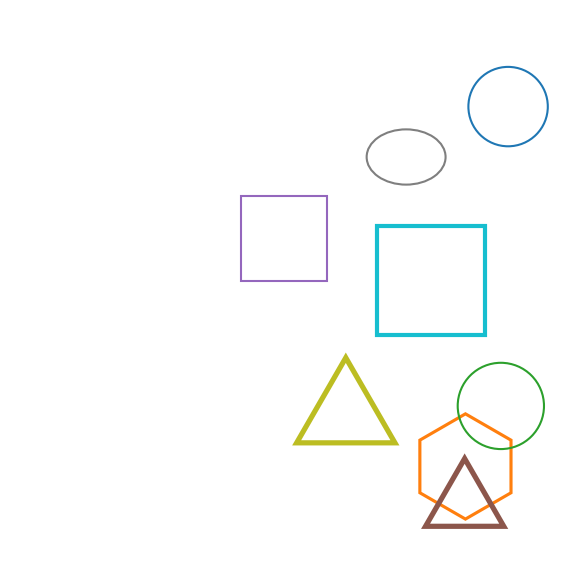[{"shape": "circle", "thickness": 1, "radius": 0.34, "center": [0.88, 0.815]}, {"shape": "hexagon", "thickness": 1.5, "radius": 0.46, "center": [0.806, 0.191]}, {"shape": "circle", "thickness": 1, "radius": 0.37, "center": [0.867, 0.296]}, {"shape": "square", "thickness": 1, "radius": 0.37, "center": [0.492, 0.586]}, {"shape": "triangle", "thickness": 2.5, "radius": 0.39, "center": [0.805, 0.127]}, {"shape": "oval", "thickness": 1, "radius": 0.34, "center": [0.703, 0.727]}, {"shape": "triangle", "thickness": 2.5, "radius": 0.49, "center": [0.599, 0.281]}, {"shape": "square", "thickness": 2, "radius": 0.47, "center": [0.746, 0.513]}]